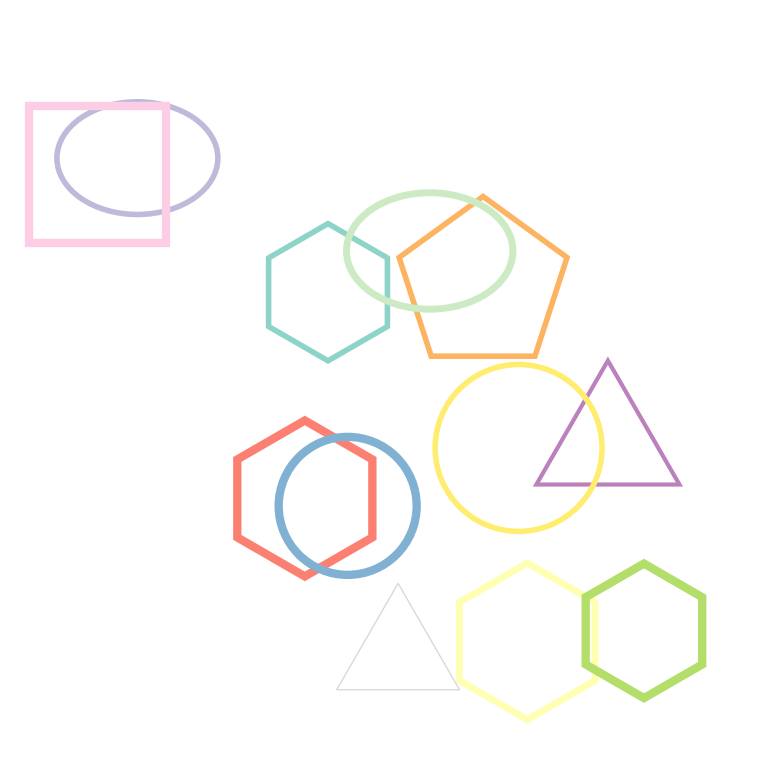[{"shape": "hexagon", "thickness": 2, "radius": 0.45, "center": [0.426, 0.62]}, {"shape": "hexagon", "thickness": 2.5, "radius": 0.51, "center": [0.685, 0.167]}, {"shape": "oval", "thickness": 2, "radius": 0.52, "center": [0.178, 0.795]}, {"shape": "hexagon", "thickness": 3, "radius": 0.51, "center": [0.396, 0.353]}, {"shape": "circle", "thickness": 3, "radius": 0.45, "center": [0.452, 0.343]}, {"shape": "pentagon", "thickness": 2, "radius": 0.57, "center": [0.627, 0.63]}, {"shape": "hexagon", "thickness": 3, "radius": 0.44, "center": [0.836, 0.181]}, {"shape": "square", "thickness": 3, "radius": 0.45, "center": [0.126, 0.773]}, {"shape": "triangle", "thickness": 0.5, "radius": 0.46, "center": [0.517, 0.15]}, {"shape": "triangle", "thickness": 1.5, "radius": 0.54, "center": [0.789, 0.424]}, {"shape": "oval", "thickness": 2.5, "radius": 0.54, "center": [0.558, 0.674]}, {"shape": "circle", "thickness": 2, "radius": 0.54, "center": [0.674, 0.418]}]